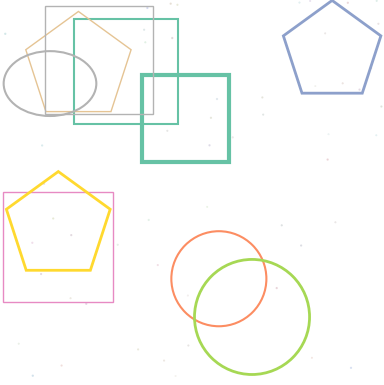[{"shape": "square", "thickness": 3, "radius": 0.56, "center": [0.482, 0.692]}, {"shape": "square", "thickness": 1.5, "radius": 0.68, "center": [0.327, 0.814]}, {"shape": "circle", "thickness": 1.5, "radius": 0.62, "center": [0.568, 0.276]}, {"shape": "pentagon", "thickness": 2, "radius": 0.67, "center": [0.863, 0.866]}, {"shape": "square", "thickness": 1, "radius": 0.71, "center": [0.151, 0.358]}, {"shape": "circle", "thickness": 2, "radius": 0.75, "center": [0.655, 0.177]}, {"shape": "pentagon", "thickness": 2, "radius": 0.71, "center": [0.151, 0.413]}, {"shape": "pentagon", "thickness": 1, "radius": 0.72, "center": [0.204, 0.826]}, {"shape": "square", "thickness": 1, "radius": 0.7, "center": [0.257, 0.843]}, {"shape": "oval", "thickness": 1.5, "radius": 0.6, "center": [0.13, 0.783]}]